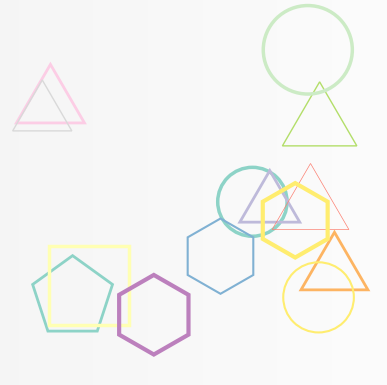[{"shape": "pentagon", "thickness": 2, "radius": 0.54, "center": [0.187, 0.228]}, {"shape": "circle", "thickness": 2.5, "radius": 0.45, "center": [0.651, 0.476]}, {"shape": "square", "thickness": 2.5, "radius": 0.52, "center": [0.23, 0.258]}, {"shape": "triangle", "thickness": 2, "radius": 0.45, "center": [0.696, 0.468]}, {"shape": "triangle", "thickness": 0.5, "radius": 0.57, "center": [0.801, 0.461]}, {"shape": "hexagon", "thickness": 1.5, "radius": 0.49, "center": [0.569, 0.335]}, {"shape": "triangle", "thickness": 2, "radius": 0.5, "center": [0.863, 0.297]}, {"shape": "triangle", "thickness": 1, "radius": 0.55, "center": [0.825, 0.677]}, {"shape": "triangle", "thickness": 2, "radius": 0.51, "center": [0.13, 0.731]}, {"shape": "triangle", "thickness": 1, "radius": 0.44, "center": [0.109, 0.704]}, {"shape": "hexagon", "thickness": 3, "radius": 0.52, "center": [0.397, 0.183]}, {"shape": "circle", "thickness": 2.5, "radius": 0.57, "center": [0.794, 0.871]}, {"shape": "hexagon", "thickness": 3, "radius": 0.48, "center": [0.762, 0.428]}, {"shape": "circle", "thickness": 1.5, "radius": 0.46, "center": [0.822, 0.228]}]